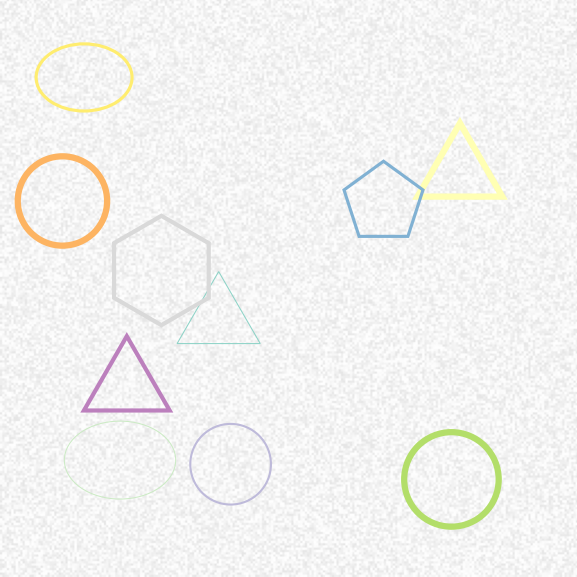[{"shape": "triangle", "thickness": 0.5, "radius": 0.42, "center": [0.379, 0.446]}, {"shape": "triangle", "thickness": 3, "radius": 0.42, "center": [0.796, 0.701]}, {"shape": "circle", "thickness": 1, "radius": 0.35, "center": [0.399, 0.195]}, {"shape": "pentagon", "thickness": 1.5, "radius": 0.36, "center": [0.664, 0.648]}, {"shape": "circle", "thickness": 3, "radius": 0.39, "center": [0.108, 0.651]}, {"shape": "circle", "thickness": 3, "radius": 0.41, "center": [0.782, 0.169]}, {"shape": "hexagon", "thickness": 2, "radius": 0.47, "center": [0.279, 0.531]}, {"shape": "triangle", "thickness": 2, "radius": 0.43, "center": [0.22, 0.331]}, {"shape": "oval", "thickness": 0.5, "radius": 0.48, "center": [0.208, 0.202]}, {"shape": "oval", "thickness": 1.5, "radius": 0.42, "center": [0.146, 0.865]}]